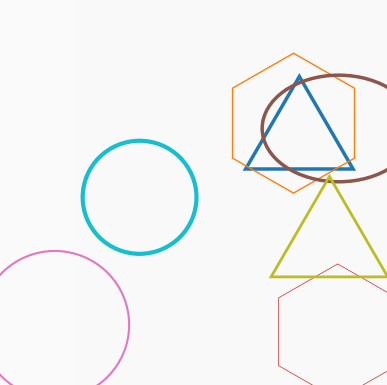[{"shape": "triangle", "thickness": 2.5, "radius": 0.8, "center": [0.773, 0.641]}, {"shape": "hexagon", "thickness": 1, "radius": 0.91, "center": [0.758, 0.68]}, {"shape": "hexagon", "thickness": 0.5, "radius": 0.88, "center": [0.871, 0.138]}, {"shape": "oval", "thickness": 2.5, "radius": 0.99, "center": [0.874, 0.666]}, {"shape": "circle", "thickness": 1.5, "radius": 0.96, "center": [0.141, 0.156]}, {"shape": "triangle", "thickness": 2, "radius": 0.87, "center": [0.85, 0.368]}, {"shape": "circle", "thickness": 3, "radius": 0.73, "center": [0.36, 0.488]}]